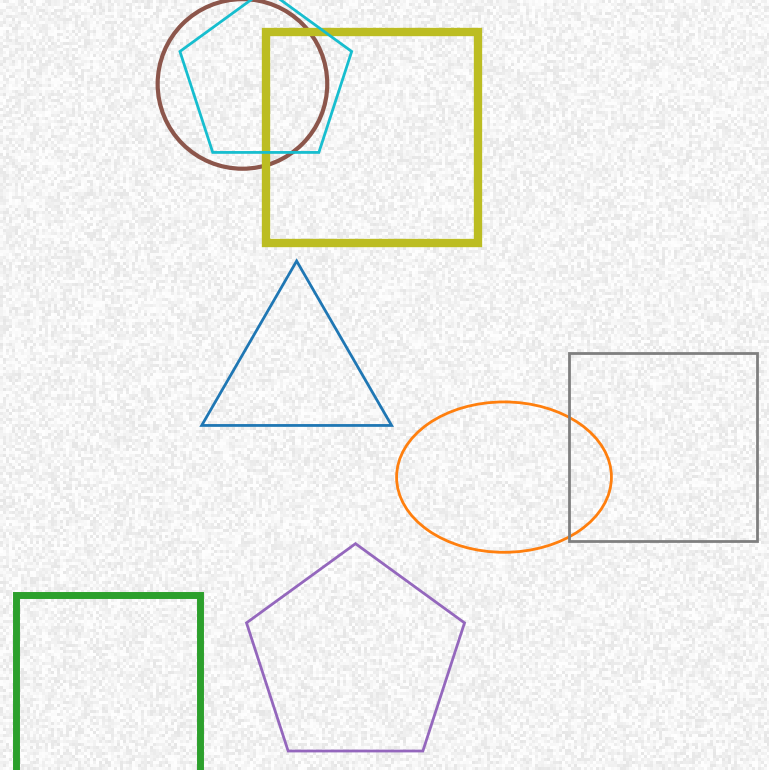[{"shape": "triangle", "thickness": 1, "radius": 0.71, "center": [0.385, 0.519]}, {"shape": "oval", "thickness": 1, "radius": 0.7, "center": [0.655, 0.38]}, {"shape": "square", "thickness": 2.5, "radius": 0.6, "center": [0.14, 0.108]}, {"shape": "pentagon", "thickness": 1, "radius": 0.74, "center": [0.462, 0.145]}, {"shape": "circle", "thickness": 1.5, "radius": 0.55, "center": [0.315, 0.891]}, {"shape": "square", "thickness": 1, "radius": 0.61, "center": [0.861, 0.419]}, {"shape": "square", "thickness": 3, "radius": 0.69, "center": [0.483, 0.822]}, {"shape": "pentagon", "thickness": 1, "radius": 0.59, "center": [0.345, 0.897]}]